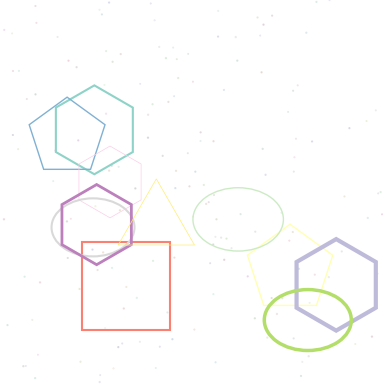[{"shape": "hexagon", "thickness": 1.5, "radius": 0.58, "center": [0.245, 0.663]}, {"shape": "pentagon", "thickness": 1, "radius": 0.58, "center": [0.753, 0.301]}, {"shape": "hexagon", "thickness": 3, "radius": 0.59, "center": [0.873, 0.26]}, {"shape": "square", "thickness": 1.5, "radius": 0.58, "center": [0.327, 0.258]}, {"shape": "pentagon", "thickness": 1, "radius": 0.52, "center": [0.174, 0.644]}, {"shape": "oval", "thickness": 2.5, "radius": 0.57, "center": [0.799, 0.169]}, {"shape": "hexagon", "thickness": 0.5, "radius": 0.47, "center": [0.286, 0.527]}, {"shape": "oval", "thickness": 1.5, "radius": 0.54, "center": [0.242, 0.409]}, {"shape": "hexagon", "thickness": 2, "radius": 0.52, "center": [0.251, 0.417]}, {"shape": "oval", "thickness": 1, "radius": 0.59, "center": [0.619, 0.43]}, {"shape": "triangle", "thickness": 0.5, "radius": 0.57, "center": [0.406, 0.421]}]